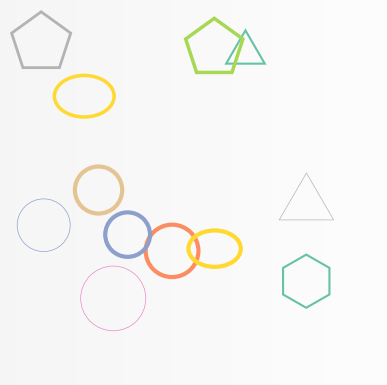[{"shape": "hexagon", "thickness": 1.5, "radius": 0.35, "center": [0.79, 0.27]}, {"shape": "triangle", "thickness": 1.5, "radius": 0.29, "center": [0.633, 0.863]}, {"shape": "circle", "thickness": 3, "radius": 0.34, "center": [0.444, 0.348]}, {"shape": "circle", "thickness": 3, "radius": 0.29, "center": [0.329, 0.391]}, {"shape": "circle", "thickness": 0.5, "radius": 0.34, "center": [0.113, 0.415]}, {"shape": "circle", "thickness": 0.5, "radius": 0.42, "center": [0.292, 0.225]}, {"shape": "pentagon", "thickness": 2.5, "radius": 0.39, "center": [0.553, 0.875]}, {"shape": "oval", "thickness": 3, "radius": 0.34, "center": [0.554, 0.354]}, {"shape": "oval", "thickness": 2.5, "radius": 0.39, "center": [0.217, 0.75]}, {"shape": "circle", "thickness": 3, "radius": 0.31, "center": [0.254, 0.506]}, {"shape": "triangle", "thickness": 0.5, "radius": 0.41, "center": [0.791, 0.469]}, {"shape": "pentagon", "thickness": 2, "radius": 0.4, "center": [0.106, 0.889]}]